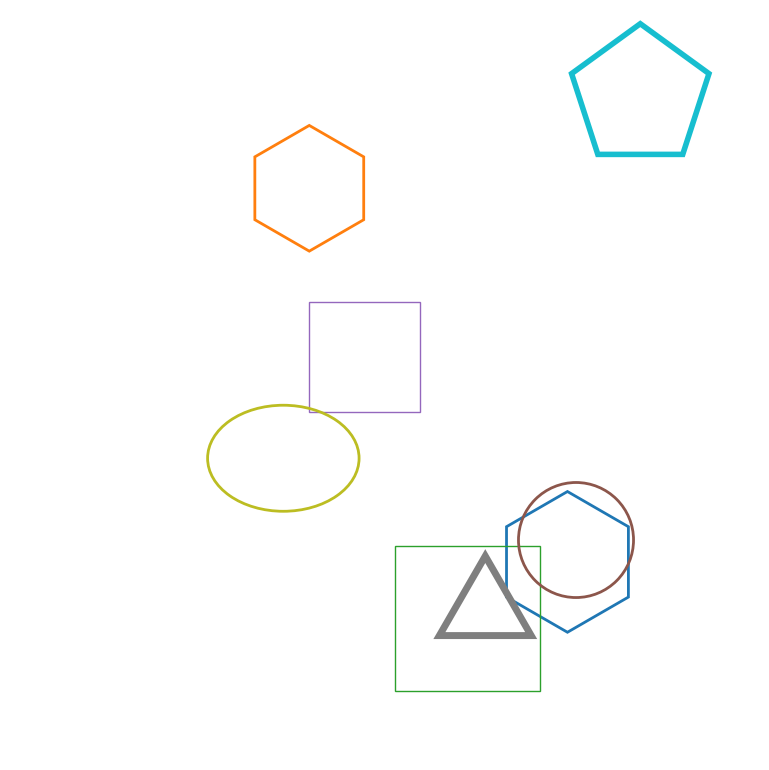[{"shape": "hexagon", "thickness": 1, "radius": 0.46, "center": [0.737, 0.27]}, {"shape": "hexagon", "thickness": 1, "radius": 0.41, "center": [0.402, 0.755]}, {"shape": "square", "thickness": 0.5, "radius": 0.47, "center": [0.608, 0.197]}, {"shape": "square", "thickness": 0.5, "radius": 0.36, "center": [0.474, 0.536]}, {"shape": "circle", "thickness": 1, "radius": 0.37, "center": [0.748, 0.299]}, {"shape": "triangle", "thickness": 2.5, "radius": 0.34, "center": [0.63, 0.209]}, {"shape": "oval", "thickness": 1, "radius": 0.49, "center": [0.368, 0.405]}, {"shape": "pentagon", "thickness": 2, "radius": 0.47, "center": [0.832, 0.875]}]